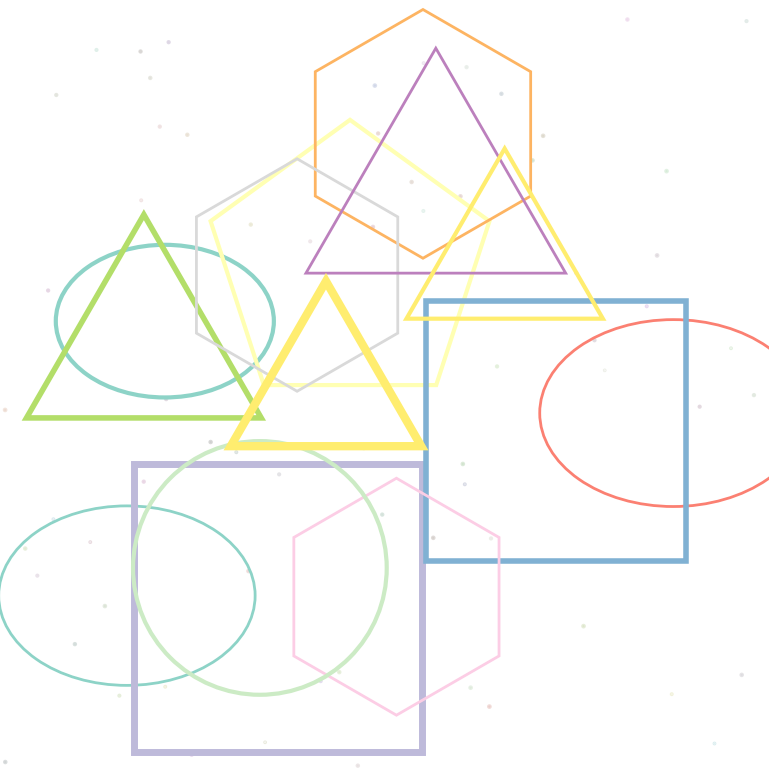[{"shape": "oval", "thickness": 1, "radius": 0.83, "center": [0.165, 0.226]}, {"shape": "oval", "thickness": 1.5, "radius": 0.71, "center": [0.214, 0.583]}, {"shape": "pentagon", "thickness": 1.5, "radius": 0.95, "center": [0.455, 0.654]}, {"shape": "square", "thickness": 2.5, "radius": 0.93, "center": [0.361, 0.21]}, {"shape": "oval", "thickness": 1, "radius": 0.87, "center": [0.874, 0.464]}, {"shape": "square", "thickness": 2, "radius": 0.84, "center": [0.722, 0.44]}, {"shape": "hexagon", "thickness": 1, "radius": 0.81, "center": [0.549, 0.826]}, {"shape": "triangle", "thickness": 2, "radius": 0.88, "center": [0.187, 0.545]}, {"shape": "hexagon", "thickness": 1, "radius": 0.77, "center": [0.515, 0.225]}, {"shape": "hexagon", "thickness": 1, "radius": 0.75, "center": [0.386, 0.643]}, {"shape": "triangle", "thickness": 1, "radius": 0.97, "center": [0.566, 0.743]}, {"shape": "circle", "thickness": 1.5, "radius": 0.82, "center": [0.338, 0.262]}, {"shape": "triangle", "thickness": 3, "radius": 0.71, "center": [0.423, 0.492]}, {"shape": "triangle", "thickness": 1.5, "radius": 0.74, "center": [0.655, 0.66]}]